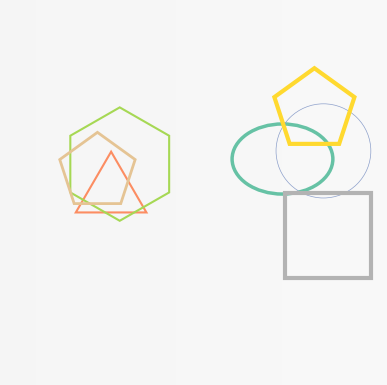[{"shape": "oval", "thickness": 2.5, "radius": 0.65, "center": [0.729, 0.587]}, {"shape": "triangle", "thickness": 1.5, "radius": 0.53, "center": [0.287, 0.501]}, {"shape": "circle", "thickness": 0.5, "radius": 0.61, "center": [0.835, 0.608]}, {"shape": "hexagon", "thickness": 1.5, "radius": 0.74, "center": [0.309, 0.574]}, {"shape": "pentagon", "thickness": 3, "radius": 0.54, "center": [0.811, 0.714]}, {"shape": "pentagon", "thickness": 2, "radius": 0.51, "center": [0.251, 0.554]}, {"shape": "square", "thickness": 3, "radius": 0.56, "center": [0.847, 0.388]}]